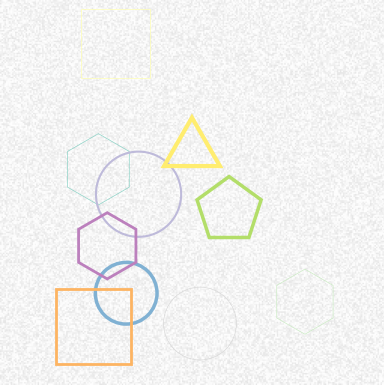[{"shape": "hexagon", "thickness": 0.5, "radius": 0.46, "center": [0.256, 0.56]}, {"shape": "square", "thickness": 0.5, "radius": 0.45, "center": [0.301, 0.887]}, {"shape": "circle", "thickness": 1.5, "radius": 0.55, "center": [0.36, 0.496]}, {"shape": "circle", "thickness": 2.5, "radius": 0.4, "center": [0.328, 0.238]}, {"shape": "square", "thickness": 2, "radius": 0.49, "center": [0.243, 0.151]}, {"shape": "pentagon", "thickness": 2.5, "radius": 0.44, "center": [0.595, 0.454]}, {"shape": "circle", "thickness": 0.5, "radius": 0.47, "center": [0.519, 0.16]}, {"shape": "hexagon", "thickness": 2, "radius": 0.43, "center": [0.279, 0.362]}, {"shape": "hexagon", "thickness": 0.5, "radius": 0.42, "center": [0.792, 0.216]}, {"shape": "triangle", "thickness": 3, "radius": 0.42, "center": [0.499, 0.611]}]